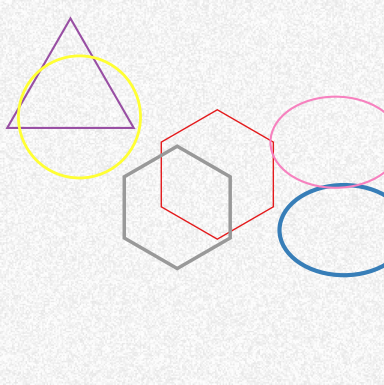[{"shape": "hexagon", "thickness": 1, "radius": 0.84, "center": [0.564, 0.547]}, {"shape": "oval", "thickness": 3, "radius": 0.84, "center": [0.893, 0.402]}, {"shape": "triangle", "thickness": 1.5, "radius": 0.95, "center": [0.183, 0.763]}, {"shape": "circle", "thickness": 2, "radius": 0.79, "center": [0.206, 0.696]}, {"shape": "oval", "thickness": 1.5, "radius": 0.85, "center": [0.872, 0.631]}, {"shape": "hexagon", "thickness": 2.5, "radius": 0.79, "center": [0.46, 0.461]}]